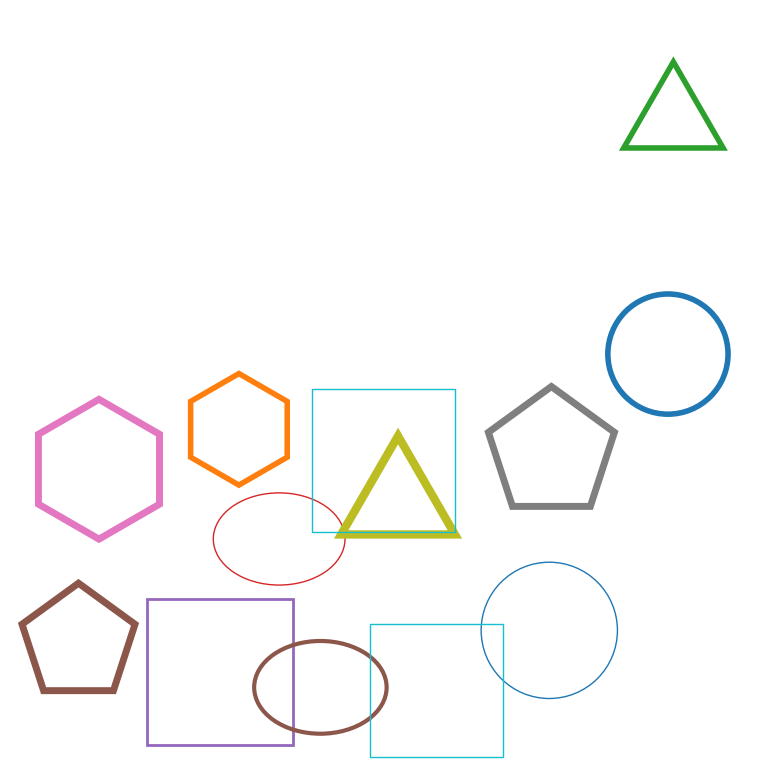[{"shape": "circle", "thickness": 0.5, "radius": 0.44, "center": [0.713, 0.181]}, {"shape": "circle", "thickness": 2, "radius": 0.39, "center": [0.867, 0.54]}, {"shape": "hexagon", "thickness": 2, "radius": 0.36, "center": [0.31, 0.442]}, {"shape": "triangle", "thickness": 2, "radius": 0.37, "center": [0.875, 0.845]}, {"shape": "oval", "thickness": 0.5, "radius": 0.43, "center": [0.363, 0.3]}, {"shape": "square", "thickness": 1, "radius": 0.47, "center": [0.285, 0.127]}, {"shape": "pentagon", "thickness": 2.5, "radius": 0.39, "center": [0.102, 0.165]}, {"shape": "oval", "thickness": 1.5, "radius": 0.43, "center": [0.416, 0.107]}, {"shape": "hexagon", "thickness": 2.5, "radius": 0.45, "center": [0.129, 0.391]}, {"shape": "pentagon", "thickness": 2.5, "radius": 0.43, "center": [0.716, 0.412]}, {"shape": "triangle", "thickness": 3, "radius": 0.43, "center": [0.517, 0.349]}, {"shape": "square", "thickness": 0.5, "radius": 0.46, "center": [0.498, 0.402]}, {"shape": "square", "thickness": 0.5, "radius": 0.43, "center": [0.567, 0.103]}]